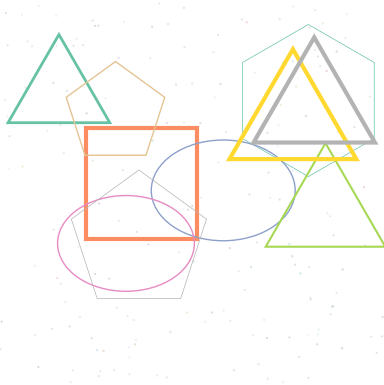[{"shape": "hexagon", "thickness": 0.5, "radius": 0.99, "center": [0.801, 0.739]}, {"shape": "triangle", "thickness": 2, "radius": 0.76, "center": [0.153, 0.758]}, {"shape": "square", "thickness": 3, "radius": 0.72, "center": [0.367, 0.524]}, {"shape": "oval", "thickness": 1, "radius": 0.93, "center": [0.58, 0.505]}, {"shape": "oval", "thickness": 1, "radius": 0.89, "center": [0.327, 0.368]}, {"shape": "triangle", "thickness": 1.5, "radius": 0.9, "center": [0.845, 0.449]}, {"shape": "triangle", "thickness": 3, "radius": 0.95, "center": [0.761, 0.682]}, {"shape": "pentagon", "thickness": 1, "radius": 0.67, "center": [0.3, 0.706]}, {"shape": "triangle", "thickness": 3, "radius": 0.91, "center": [0.816, 0.721]}, {"shape": "pentagon", "thickness": 0.5, "radius": 0.92, "center": [0.361, 0.374]}]